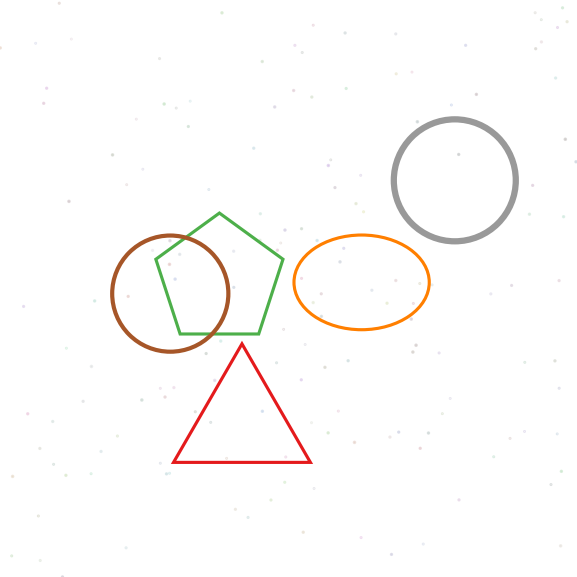[{"shape": "triangle", "thickness": 1.5, "radius": 0.68, "center": [0.419, 0.267]}, {"shape": "pentagon", "thickness": 1.5, "radius": 0.58, "center": [0.38, 0.514]}, {"shape": "oval", "thickness": 1.5, "radius": 0.59, "center": [0.626, 0.51]}, {"shape": "circle", "thickness": 2, "radius": 0.5, "center": [0.295, 0.491]}, {"shape": "circle", "thickness": 3, "radius": 0.53, "center": [0.788, 0.687]}]